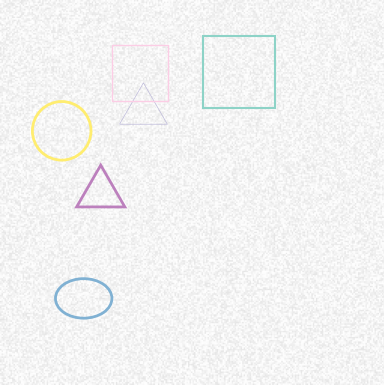[{"shape": "square", "thickness": 1.5, "radius": 0.47, "center": [0.62, 0.812]}, {"shape": "triangle", "thickness": 0.5, "radius": 0.36, "center": [0.373, 0.713]}, {"shape": "oval", "thickness": 2, "radius": 0.37, "center": [0.217, 0.225]}, {"shape": "square", "thickness": 1, "radius": 0.36, "center": [0.364, 0.811]}, {"shape": "triangle", "thickness": 2, "radius": 0.36, "center": [0.262, 0.499]}, {"shape": "circle", "thickness": 2, "radius": 0.38, "center": [0.16, 0.66]}]